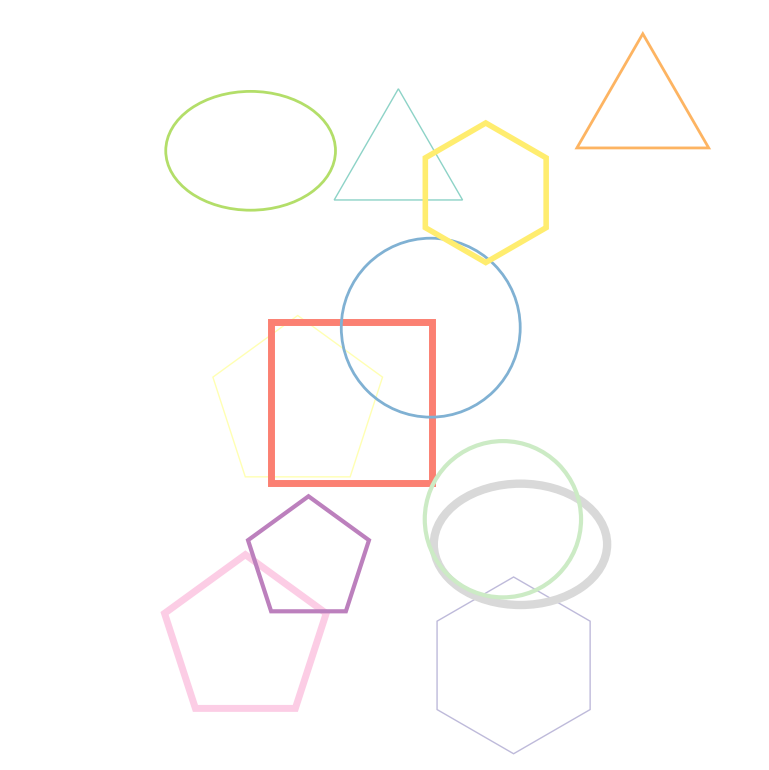[{"shape": "triangle", "thickness": 0.5, "radius": 0.48, "center": [0.517, 0.788]}, {"shape": "pentagon", "thickness": 0.5, "radius": 0.58, "center": [0.387, 0.474]}, {"shape": "hexagon", "thickness": 0.5, "radius": 0.57, "center": [0.667, 0.136]}, {"shape": "square", "thickness": 2.5, "radius": 0.52, "center": [0.457, 0.478]}, {"shape": "circle", "thickness": 1, "radius": 0.58, "center": [0.559, 0.574]}, {"shape": "triangle", "thickness": 1, "radius": 0.49, "center": [0.835, 0.857]}, {"shape": "oval", "thickness": 1, "radius": 0.55, "center": [0.325, 0.804]}, {"shape": "pentagon", "thickness": 2.5, "radius": 0.55, "center": [0.319, 0.169]}, {"shape": "oval", "thickness": 3, "radius": 0.56, "center": [0.676, 0.293]}, {"shape": "pentagon", "thickness": 1.5, "radius": 0.41, "center": [0.401, 0.273]}, {"shape": "circle", "thickness": 1.5, "radius": 0.51, "center": [0.653, 0.326]}, {"shape": "hexagon", "thickness": 2, "radius": 0.45, "center": [0.631, 0.75]}]